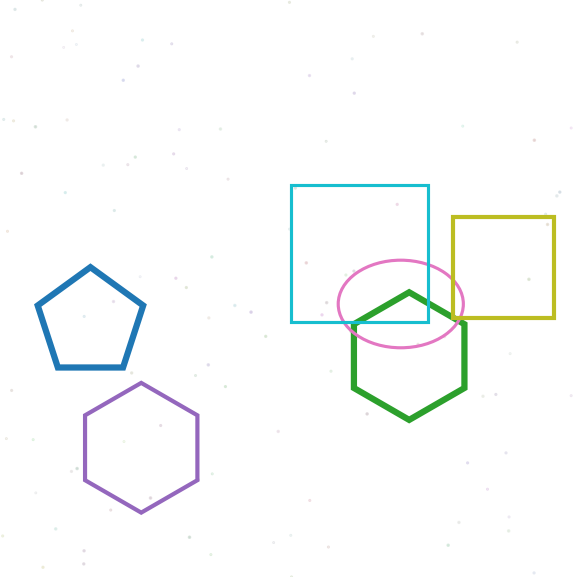[{"shape": "pentagon", "thickness": 3, "radius": 0.48, "center": [0.157, 0.44]}, {"shape": "hexagon", "thickness": 3, "radius": 0.55, "center": [0.709, 0.383]}, {"shape": "hexagon", "thickness": 2, "radius": 0.56, "center": [0.245, 0.224]}, {"shape": "oval", "thickness": 1.5, "radius": 0.54, "center": [0.694, 0.473]}, {"shape": "square", "thickness": 2, "radius": 0.44, "center": [0.872, 0.535]}, {"shape": "square", "thickness": 1.5, "radius": 0.59, "center": [0.622, 0.56]}]